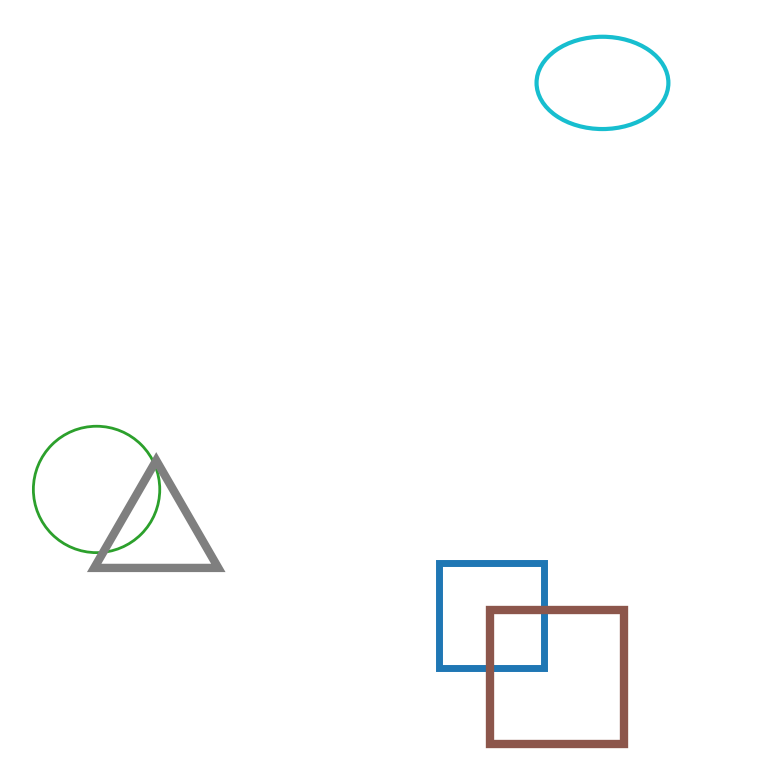[{"shape": "square", "thickness": 2.5, "radius": 0.34, "center": [0.638, 0.201]}, {"shape": "circle", "thickness": 1, "radius": 0.41, "center": [0.125, 0.364]}, {"shape": "square", "thickness": 3, "radius": 0.44, "center": [0.723, 0.121]}, {"shape": "triangle", "thickness": 3, "radius": 0.47, "center": [0.203, 0.309]}, {"shape": "oval", "thickness": 1.5, "radius": 0.43, "center": [0.782, 0.892]}]